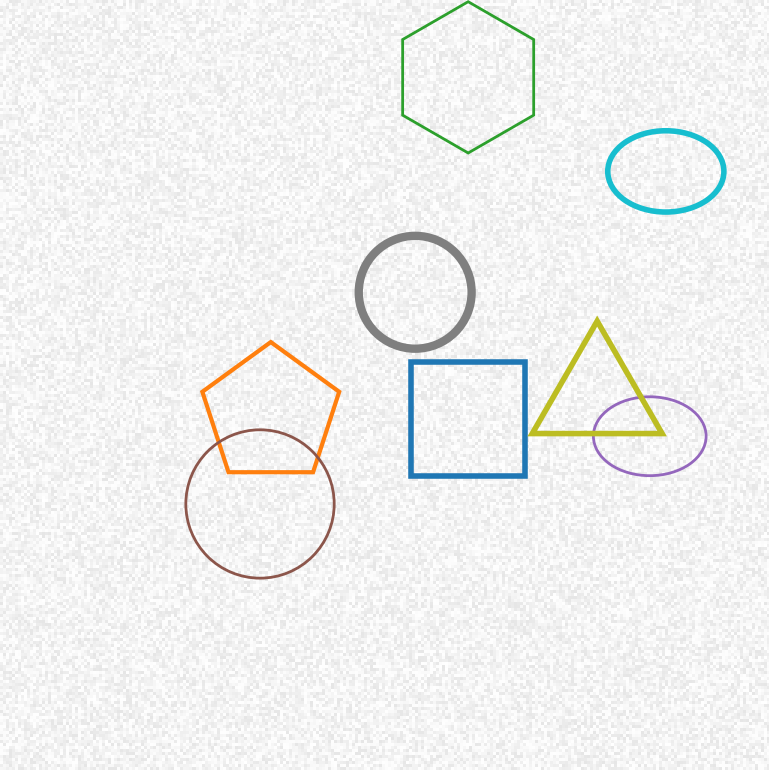[{"shape": "square", "thickness": 2, "radius": 0.37, "center": [0.608, 0.456]}, {"shape": "pentagon", "thickness": 1.5, "radius": 0.47, "center": [0.352, 0.462]}, {"shape": "hexagon", "thickness": 1, "radius": 0.49, "center": [0.608, 0.9]}, {"shape": "oval", "thickness": 1, "radius": 0.37, "center": [0.844, 0.433]}, {"shape": "circle", "thickness": 1, "radius": 0.48, "center": [0.338, 0.345]}, {"shape": "circle", "thickness": 3, "radius": 0.37, "center": [0.539, 0.62]}, {"shape": "triangle", "thickness": 2, "radius": 0.49, "center": [0.776, 0.486]}, {"shape": "oval", "thickness": 2, "radius": 0.38, "center": [0.865, 0.777]}]